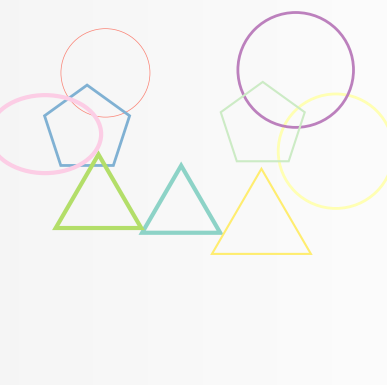[{"shape": "triangle", "thickness": 3, "radius": 0.58, "center": [0.468, 0.454]}, {"shape": "circle", "thickness": 2, "radius": 0.74, "center": [0.867, 0.607]}, {"shape": "circle", "thickness": 0.5, "radius": 0.57, "center": [0.272, 0.811]}, {"shape": "pentagon", "thickness": 2, "radius": 0.58, "center": [0.225, 0.664]}, {"shape": "triangle", "thickness": 3, "radius": 0.64, "center": [0.254, 0.471]}, {"shape": "oval", "thickness": 3, "radius": 0.72, "center": [0.116, 0.652]}, {"shape": "circle", "thickness": 2, "radius": 0.75, "center": [0.763, 0.818]}, {"shape": "pentagon", "thickness": 1.5, "radius": 0.57, "center": [0.678, 0.673]}, {"shape": "triangle", "thickness": 1.5, "radius": 0.74, "center": [0.675, 0.414]}]